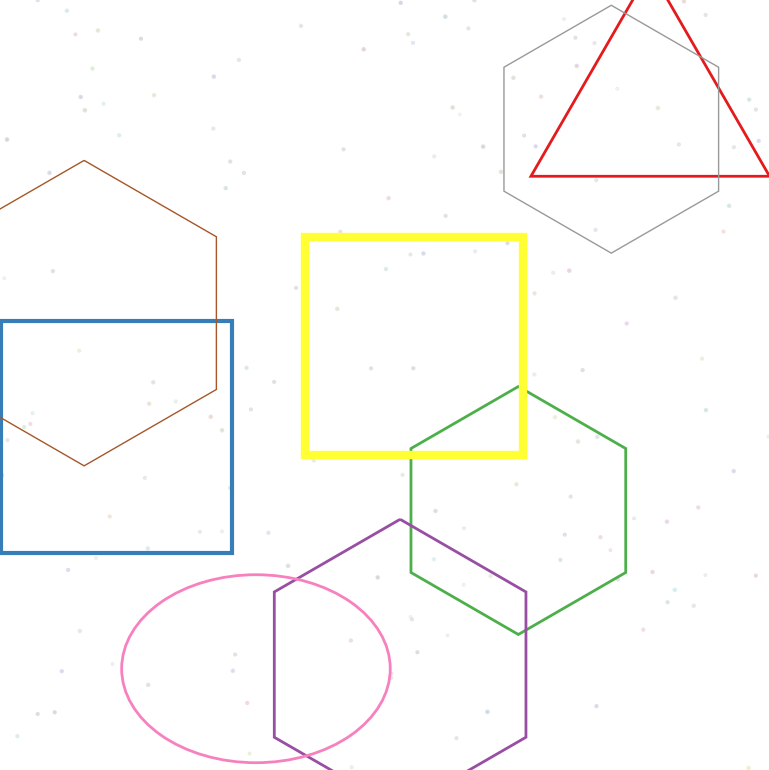[{"shape": "triangle", "thickness": 1, "radius": 0.89, "center": [0.844, 0.861]}, {"shape": "square", "thickness": 1.5, "radius": 0.75, "center": [0.151, 0.432]}, {"shape": "hexagon", "thickness": 1, "radius": 0.81, "center": [0.673, 0.337]}, {"shape": "hexagon", "thickness": 1, "radius": 0.94, "center": [0.52, 0.137]}, {"shape": "square", "thickness": 3, "radius": 0.71, "center": [0.538, 0.55]}, {"shape": "hexagon", "thickness": 0.5, "radius": 0.99, "center": [0.109, 0.593]}, {"shape": "oval", "thickness": 1, "radius": 0.87, "center": [0.332, 0.132]}, {"shape": "hexagon", "thickness": 0.5, "radius": 0.8, "center": [0.794, 0.832]}]